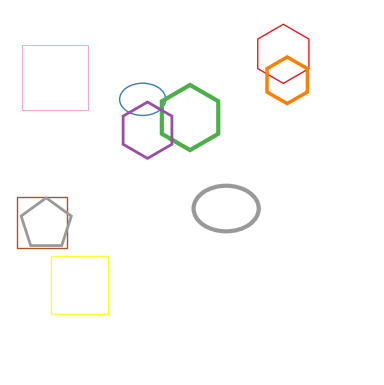[{"shape": "hexagon", "thickness": 1, "radius": 0.38, "center": [0.736, 0.86]}, {"shape": "oval", "thickness": 1, "radius": 0.3, "center": [0.371, 0.742]}, {"shape": "hexagon", "thickness": 3, "radius": 0.42, "center": [0.494, 0.695]}, {"shape": "hexagon", "thickness": 2, "radius": 0.37, "center": [0.383, 0.662]}, {"shape": "hexagon", "thickness": 2.5, "radius": 0.3, "center": [0.746, 0.791]}, {"shape": "square", "thickness": 1, "radius": 0.37, "center": [0.206, 0.26]}, {"shape": "square", "thickness": 1, "radius": 0.33, "center": [0.109, 0.421]}, {"shape": "square", "thickness": 0.5, "radius": 0.42, "center": [0.143, 0.799]}, {"shape": "pentagon", "thickness": 2, "radius": 0.34, "center": [0.12, 0.418]}, {"shape": "oval", "thickness": 3, "radius": 0.42, "center": [0.587, 0.458]}]